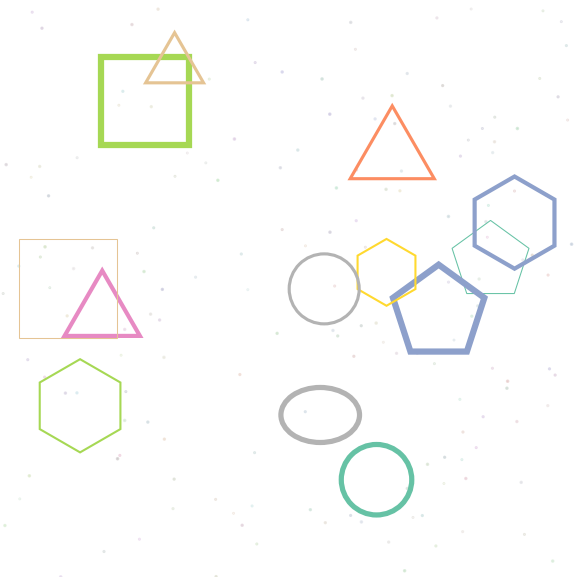[{"shape": "circle", "thickness": 2.5, "radius": 0.31, "center": [0.652, 0.168]}, {"shape": "pentagon", "thickness": 0.5, "radius": 0.35, "center": [0.849, 0.547]}, {"shape": "triangle", "thickness": 1.5, "radius": 0.42, "center": [0.679, 0.732]}, {"shape": "pentagon", "thickness": 3, "radius": 0.42, "center": [0.76, 0.458]}, {"shape": "hexagon", "thickness": 2, "radius": 0.4, "center": [0.891, 0.614]}, {"shape": "triangle", "thickness": 2, "radius": 0.38, "center": [0.177, 0.455]}, {"shape": "hexagon", "thickness": 1, "radius": 0.4, "center": [0.139, 0.296]}, {"shape": "square", "thickness": 3, "radius": 0.38, "center": [0.252, 0.824]}, {"shape": "hexagon", "thickness": 1, "radius": 0.29, "center": [0.669, 0.528]}, {"shape": "square", "thickness": 0.5, "radius": 0.43, "center": [0.118, 0.5]}, {"shape": "triangle", "thickness": 1.5, "radius": 0.29, "center": [0.302, 0.885]}, {"shape": "circle", "thickness": 1.5, "radius": 0.3, "center": [0.561, 0.499]}, {"shape": "oval", "thickness": 2.5, "radius": 0.34, "center": [0.554, 0.281]}]